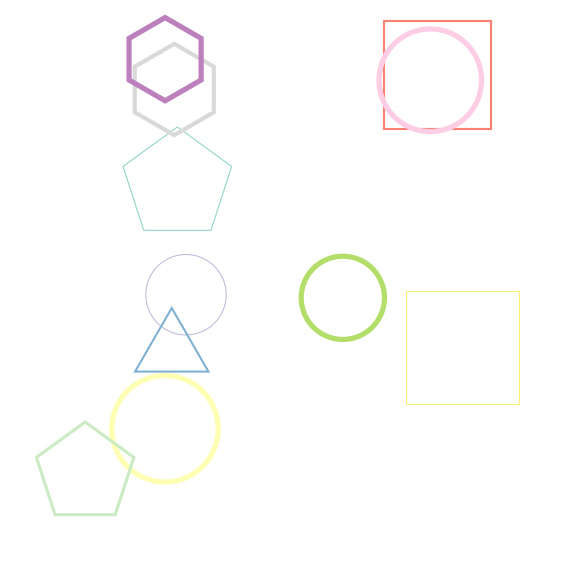[{"shape": "pentagon", "thickness": 0.5, "radius": 0.49, "center": [0.307, 0.68]}, {"shape": "circle", "thickness": 2.5, "radius": 0.46, "center": [0.286, 0.257]}, {"shape": "circle", "thickness": 0.5, "radius": 0.35, "center": [0.322, 0.489]}, {"shape": "square", "thickness": 1, "radius": 0.46, "center": [0.758, 0.869]}, {"shape": "triangle", "thickness": 1, "radius": 0.37, "center": [0.297, 0.392]}, {"shape": "circle", "thickness": 2.5, "radius": 0.36, "center": [0.594, 0.483]}, {"shape": "circle", "thickness": 2.5, "radius": 0.44, "center": [0.745, 0.86]}, {"shape": "hexagon", "thickness": 2, "radius": 0.4, "center": [0.302, 0.844]}, {"shape": "hexagon", "thickness": 2.5, "radius": 0.36, "center": [0.286, 0.897]}, {"shape": "pentagon", "thickness": 1.5, "radius": 0.44, "center": [0.147, 0.18]}, {"shape": "square", "thickness": 0.5, "radius": 0.49, "center": [0.801, 0.397]}]